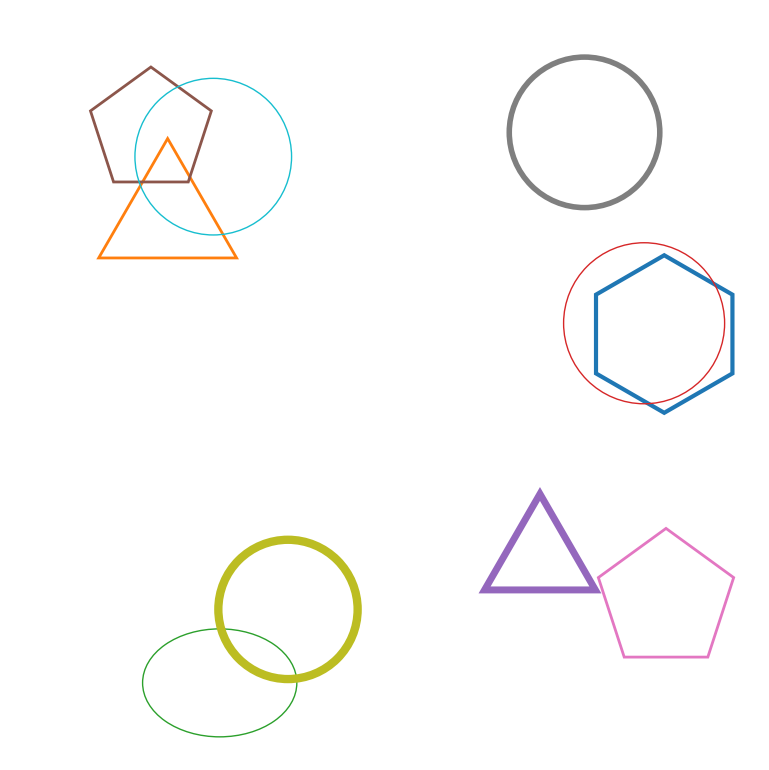[{"shape": "hexagon", "thickness": 1.5, "radius": 0.51, "center": [0.863, 0.566]}, {"shape": "triangle", "thickness": 1, "radius": 0.52, "center": [0.218, 0.717]}, {"shape": "oval", "thickness": 0.5, "radius": 0.5, "center": [0.285, 0.113]}, {"shape": "circle", "thickness": 0.5, "radius": 0.52, "center": [0.837, 0.58]}, {"shape": "triangle", "thickness": 2.5, "radius": 0.42, "center": [0.701, 0.275]}, {"shape": "pentagon", "thickness": 1, "radius": 0.41, "center": [0.196, 0.83]}, {"shape": "pentagon", "thickness": 1, "radius": 0.46, "center": [0.865, 0.221]}, {"shape": "circle", "thickness": 2, "radius": 0.49, "center": [0.759, 0.828]}, {"shape": "circle", "thickness": 3, "radius": 0.45, "center": [0.374, 0.209]}, {"shape": "circle", "thickness": 0.5, "radius": 0.51, "center": [0.277, 0.797]}]